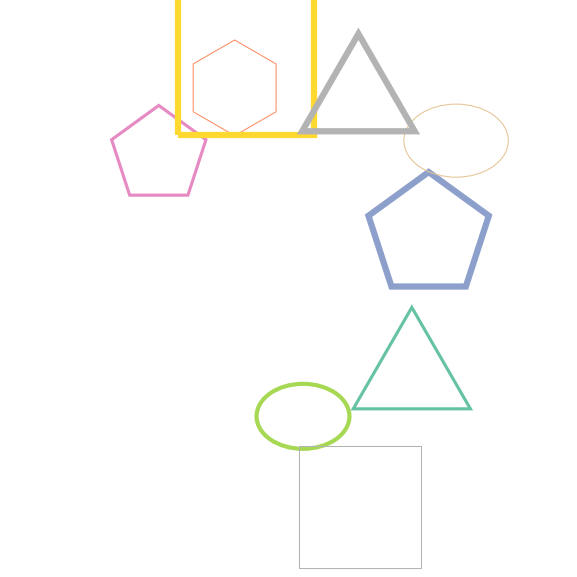[{"shape": "triangle", "thickness": 1.5, "radius": 0.59, "center": [0.713, 0.35]}, {"shape": "hexagon", "thickness": 0.5, "radius": 0.41, "center": [0.406, 0.847]}, {"shape": "pentagon", "thickness": 3, "radius": 0.55, "center": [0.742, 0.592]}, {"shape": "pentagon", "thickness": 1.5, "radius": 0.43, "center": [0.275, 0.731]}, {"shape": "oval", "thickness": 2, "radius": 0.4, "center": [0.525, 0.278]}, {"shape": "square", "thickness": 3, "radius": 0.59, "center": [0.426, 0.884]}, {"shape": "oval", "thickness": 0.5, "radius": 0.45, "center": [0.79, 0.756]}, {"shape": "triangle", "thickness": 3, "radius": 0.56, "center": [0.621, 0.828]}, {"shape": "square", "thickness": 0.5, "radius": 0.53, "center": [0.623, 0.121]}]